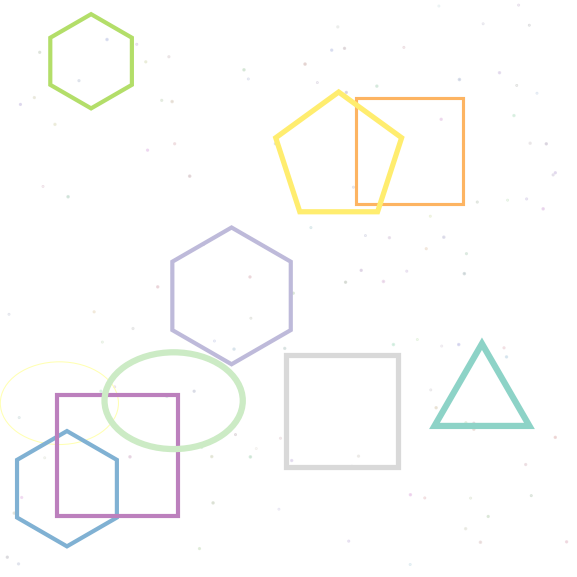[{"shape": "triangle", "thickness": 3, "radius": 0.47, "center": [0.835, 0.309]}, {"shape": "oval", "thickness": 0.5, "radius": 0.51, "center": [0.103, 0.301]}, {"shape": "hexagon", "thickness": 2, "radius": 0.59, "center": [0.401, 0.487]}, {"shape": "hexagon", "thickness": 2, "radius": 0.5, "center": [0.116, 0.153]}, {"shape": "square", "thickness": 1.5, "radius": 0.46, "center": [0.709, 0.738]}, {"shape": "hexagon", "thickness": 2, "radius": 0.41, "center": [0.158, 0.893]}, {"shape": "square", "thickness": 2.5, "radius": 0.48, "center": [0.592, 0.288]}, {"shape": "square", "thickness": 2, "radius": 0.53, "center": [0.203, 0.211]}, {"shape": "oval", "thickness": 3, "radius": 0.6, "center": [0.301, 0.305]}, {"shape": "pentagon", "thickness": 2.5, "radius": 0.57, "center": [0.586, 0.725]}]